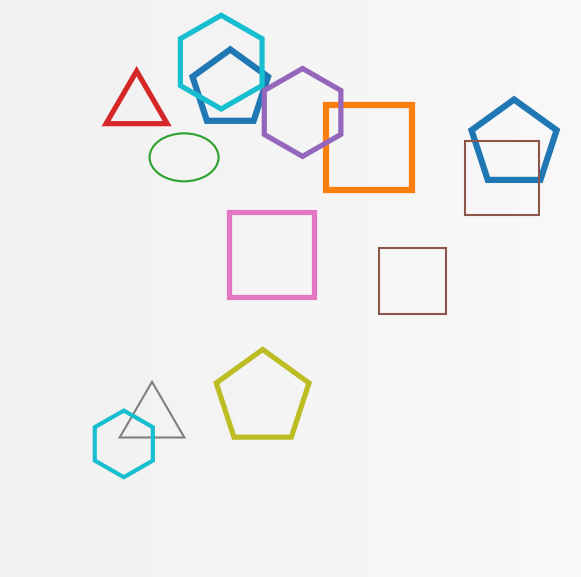[{"shape": "pentagon", "thickness": 3, "radius": 0.34, "center": [0.396, 0.845]}, {"shape": "pentagon", "thickness": 3, "radius": 0.38, "center": [0.884, 0.75]}, {"shape": "square", "thickness": 3, "radius": 0.37, "center": [0.634, 0.744]}, {"shape": "oval", "thickness": 1, "radius": 0.3, "center": [0.317, 0.727]}, {"shape": "triangle", "thickness": 2.5, "radius": 0.3, "center": [0.235, 0.815]}, {"shape": "hexagon", "thickness": 2.5, "radius": 0.38, "center": [0.521, 0.804]}, {"shape": "square", "thickness": 1, "radius": 0.29, "center": [0.71, 0.513]}, {"shape": "square", "thickness": 1, "radius": 0.32, "center": [0.864, 0.691]}, {"shape": "square", "thickness": 2.5, "radius": 0.37, "center": [0.468, 0.558]}, {"shape": "triangle", "thickness": 1, "radius": 0.32, "center": [0.262, 0.274]}, {"shape": "pentagon", "thickness": 2.5, "radius": 0.42, "center": [0.452, 0.31]}, {"shape": "hexagon", "thickness": 2, "radius": 0.29, "center": [0.213, 0.231]}, {"shape": "hexagon", "thickness": 2.5, "radius": 0.41, "center": [0.381, 0.892]}]